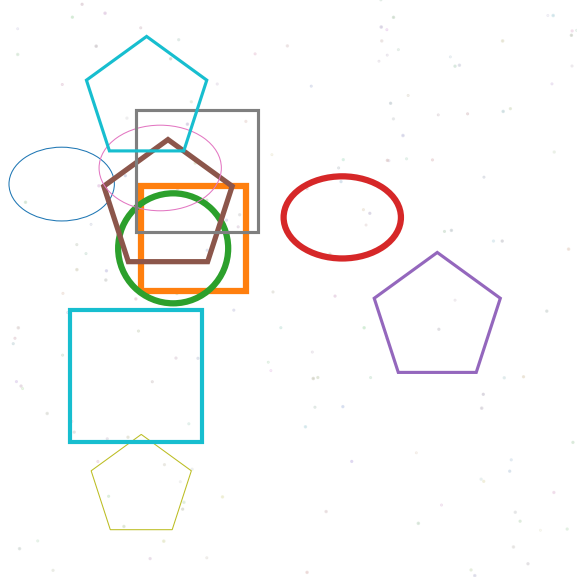[{"shape": "oval", "thickness": 0.5, "radius": 0.46, "center": [0.107, 0.68]}, {"shape": "square", "thickness": 3, "radius": 0.45, "center": [0.335, 0.586]}, {"shape": "circle", "thickness": 3, "radius": 0.48, "center": [0.3, 0.569]}, {"shape": "oval", "thickness": 3, "radius": 0.51, "center": [0.593, 0.623]}, {"shape": "pentagon", "thickness": 1.5, "radius": 0.57, "center": [0.757, 0.447]}, {"shape": "pentagon", "thickness": 2.5, "radius": 0.58, "center": [0.291, 0.641]}, {"shape": "oval", "thickness": 0.5, "radius": 0.53, "center": [0.277, 0.708]}, {"shape": "square", "thickness": 1.5, "radius": 0.53, "center": [0.341, 0.703]}, {"shape": "pentagon", "thickness": 0.5, "radius": 0.46, "center": [0.245, 0.156]}, {"shape": "square", "thickness": 2, "radius": 0.57, "center": [0.236, 0.348]}, {"shape": "pentagon", "thickness": 1.5, "radius": 0.55, "center": [0.254, 0.826]}]